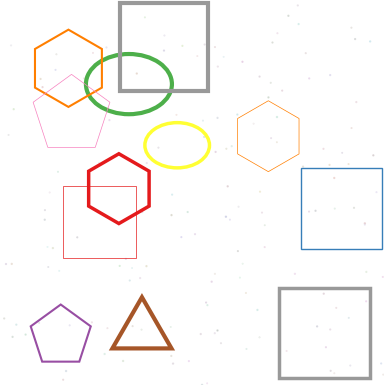[{"shape": "square", "thickness": 0.5, "radius": 0.47, "center": [0.259, 0.423]}, {"shape": "hexagon", "thickness": 2.5, "radius": 0.45, "center": [0.309, 0.51]}, {"shape": "square", "thickness": 1, "radius": 0.52, "center": [0.887, 0.458]}, {"shape": "oval", "thickness": 3, "radius": 0.56, "center": [0.335, 0.782]}, {"shape": "pentagon", "thickness": 1.5, "radius": 0.41, "center": [0.158, 0.127]}, {"shape": "hexagon", "thickness": 0.5, "radius": 0.46, "center": [0.697, 0.646]}, {"shape": "hexagon", "thickness": 1.5, "radius": 0.5, "center": [0.178, 0.823]}, {"shape": "oval", "thickness": 2.5, "radius": 0.42, "center": [0.46, 0.623]}, {"shape": "triangle", "thickness": 3, "radius": 0.44, "center": [0.369, 0.139]}, {"shape": "pentagon", "thickness": 0.5, "radius": 0.52, "center": [0.186, 0.702]}, {"shape": "square", "thickness": 2.5, "radius": 0.59, "center": [0.842, 0.135]}, {"shape": "square", "thickness": 3, "radius": 0.57, "center": [0.426, 0.877]}]